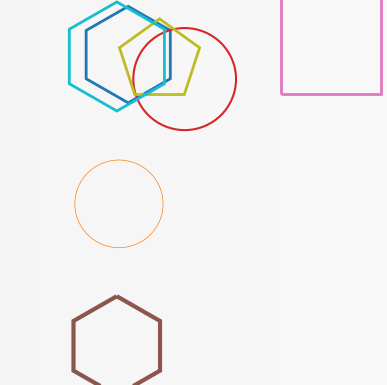[{"shape": "hexagon", "thickness": 2, "radius": 0.63, "center": [0.331, 0.858]}, {"shape": "circle", "thickness": 0.5, "radius": 0.57, "center": [0.307, 0.471]}, {"shape": "circle", "thickness": 1.5, "radius": 0.66, "center": [0.477, 0.795]}, {"shape": "hexagon", "thickness": 3, "radius": 0.64, "center": [0.301, 0.102]}, {"shape": "square", "thickness": 2, "radius": 0.64, "center": [0.854, 0.885]}, {"shape": "pentagon", "thickness": 2, "radius": 0.54, "center": [0.412, 0.842]}, {"shape": "hexagon", "thickness": 2, "radius": 0.71, "center": [0.302, 0.853]}]